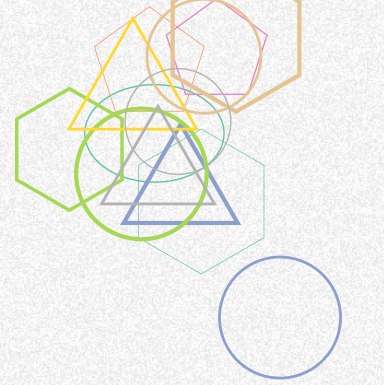[{"shape": "hexagon", "thickness": 0.5, "radius": 0.94, "center": [0.523, 0.477]}, {"shape": "oval", "thickness": 1, "radius": 0.9, "center": [0.401, 0.654]}, {"shape": "pentagon", "thickness": 0.5, "radius": 0.75, "center": [0.388, 0.832]}, {"shape": "circle", "thickness": 2, "radius": 0.79, "center": [0.727, 0.175]}, {"shape": "triangle", "thickness": 3, "radius": 0.85, "center": [0.469, 0.506]}, {"shape": "pentagon", "thickness": 1, "radius": 0.69, "center": [0.563, 0.866]}, {"shape": "hexagon", "thickness": 2.5, "radius": 0.79, "center": [0.18, 0.612]}, {"shape": "circle", "thickness": 3, "radius": 0.85, "center": [0.367, 0.548]}, {"shape": "triangle", "thickness": 2, "radius": 0.96, "center": [0.345, 0.76]}, {"shape": "hexagon", "thickness": 3, "radius": 0.95, "center": [0.613, 0.9]}, {"shape": "circle", "thickness": 2, "radius": 0.74, "center": [0.53, 0.854]}, {"shape": "triangle", "thickness": 2, "radius": 0.85, "center": [0.41, 0.555]}, {"shape": "circle", "thickness": 1, "radius": 0.69, "center": [0.462, 0.684]}]